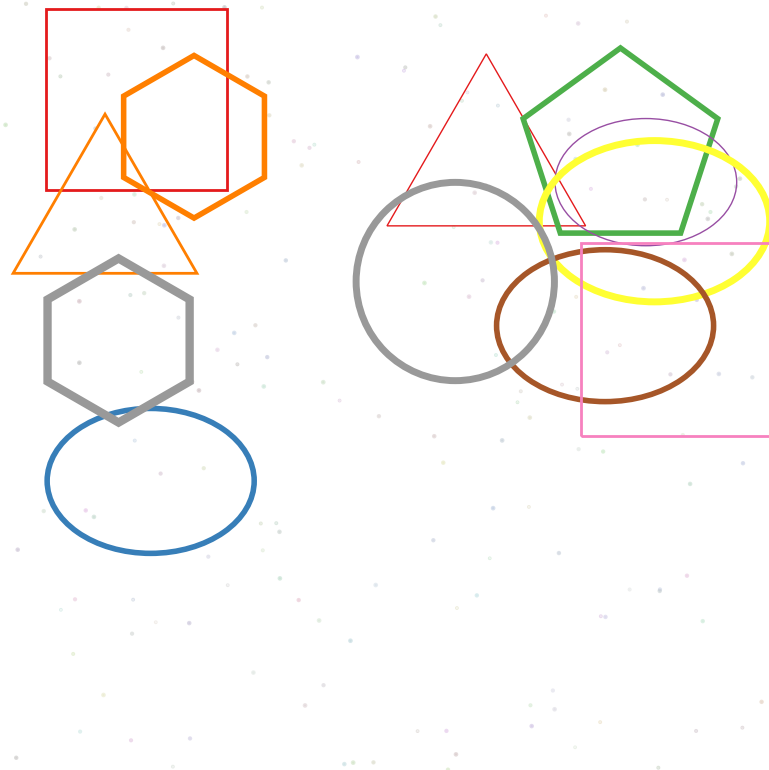[{"shape": "triangle", "thickness": 0.5, "radius": 0.74, "center": [0.632, 0.781]}, {"shape": "square", "thickness": 1, "radius": 0.59, "center": [0.177, 0.871]}, {"shape": "oval", "thickness": 2, "radius": 0.67, "center": [0.196, 0.375]}, {"shape": "pentagon", "thickness": 2, "radius": 0.66, "center": [0.806, 0.805]}, {"shape": "oval", "thickness": 0.5, "radius": 0.59, "center": [0.839, 0.763]}, {"shape": "triangle", "thickness": 1, "radius": 0.69, "center": [0.136, 0.714]}, {"shape": "hexagon", "thickness": 2, "radius": 0.53, "center": [0.252, 0.822]}, {"shape": "oval", "thickness": 2.5, "radius": 0.75, "center": [0.85, 0.713]}, {"shape": "oval", "thickness": 2, "radius": 0.7, "center": [0.786, 0.577]}, {"shape": "square", "thickness": 1, "radius": 0.62, "center": [0.88, 0.559]}, {"shape": "circle", "thickness": 2.5, "radius": 0.64, "center": [0.591, 0.634]}, {"shape": "hexagon", "thickness": 3, "radius": 0.53, "center": [0.154, 0.558]}]